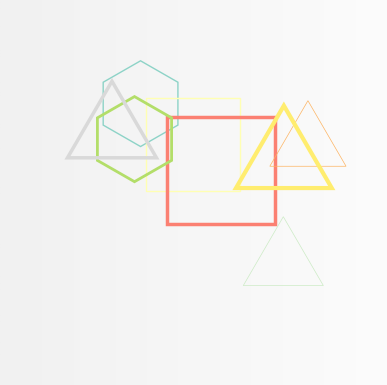[{"shape": "hexagon", "thickness": 1, "radius": 0.56, "center": [0.363, 0.731]}, {"shape": "square", "thickness": 1, "radius": 0.61, "center": [0.499, 0.624]}, {"shape": "square", "thickness": 2.5, "radius": 0.7, "center": [0.569, 0.557]}, {"shape": "triangle", "thickness": 0.5, "radius": 0.57, "center": [0.795, 0.625]}, {"shape": "hexagon", "thickness": 2, "radius": 0.55, "center": [0.347, 0.639]}, {"shape": "triangle", "thickness": 2.5, "radius": 0.66, "center": [0.289, 0.656]}, {"shape": "triangle", "thickness": 0.5, "radius": 0.6, "center": [0.731, 0.318]}, {"shape": "triangle", "thickness": 3, "radius": 0.71, "center": [0.733, 0.583]}]